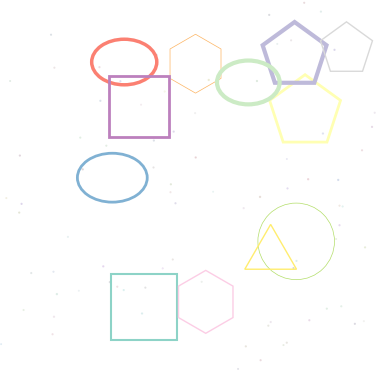[{"shape": "square", "thickness": 1.5, "radius": 0.43, "center": [0.373, 0.203]}, {"shape": "pentagon", "thickness": 2, "radius": 0.48, "center": [0.792, 0.709]}, {"shape": "pentagon", "thickness": 3, "radius": 0.44, "center": [0.765, 0.856]}, {"shape": "oval", "thickness": 2.5, "radius": 0.42, "center": [0.323, 0.839]}, {"shape": "oval", "thickness": 2, "radius": 0.45, "center": [0.292, 0.538]}, {"shape": "hexagon", "thickness": 0.5, "radius": 0.38, "center": [0.508, 0.835]}, {"shape": "circle", "thickness": 0.5, "radius": 0.5, "center": [0.769, 0.373]}, {"shape": "hexagon", "thickness": 1, "radius": 0.41, "center": [0.534, 0.216]}, {"shape": "pentagon", "thickness": 1, "radius": 0.35, "center": [0.9, 0.872]}, {"shape": "square", "thickness": 2, "radius": 0.39, "center": [0.361, 0.723]}, {"shape": "oval", "thickness": 3, "radius": 0.41, "center": [0.645, 0.786]}, {"shape": "triangle", "thickness": 1, "radius": 0.39, "center": [0.703, 0.339]}]